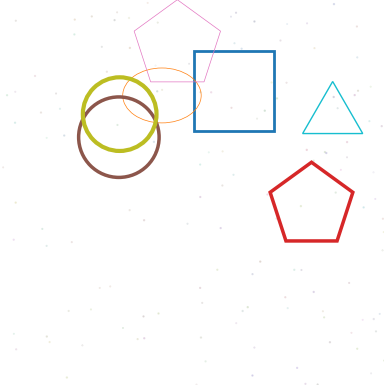[{"shape": "square", "thickness": 2, "radius": 0.52, "center": [0.608, 0.764]}, {"shape": "oval", "thickness": 0.5, "radius": 0.51, "center": [0.421, 0.752]}, {"shape": "pentagon", "thickness": 2.5, "radius": 0.56, "center": [0.809, 0.466]}, {"shape": "circle", "thickness": 2.5, "radius": 0.52, "center": [0.309, 0.644]}, {"shape": "pentagon", "thickness": 0.5, "radius": 0.59, "center": [0.461, 0.883]}, {"shape": "circle", "thickness": 3, "radius": 0.48, "center": [0.311, 0.704]}, {"shape": "triangle", "thickness": 1, "radius": 0.45, "center": [0.864, 0.698]}]